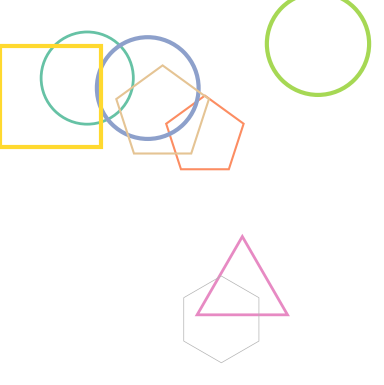[{"shape": "circle", "thickness": 2, "radius": 0.6, "center": [0.227, 0.797]}, {"shape": "pentagon", "thickness": 1.5, "radius": 0.53, "center": [0.532, 0.646]}, {"shape": "circle", "thickness": 3, "radius": 0.66, "center": [0.384, 0.771]}, {"shape": "triangle", "thickness": 2, "radius": 0.68, "center": [0.629, 0.25]}, {"shape": "circle", "thickness": 3, "radius": 0.66, "center": [0.826, 0.886]}, {"shape": "square", "thickness": 3, "radius": 0.66, "center": [0.131, 0.749]}, {"shape": "pentagon", "thickness": 1.5, "radius": 0.63, "center": [0.422, 0.704]}, {"shape": "hexagon", "thickness": 0.5, "radius": 0.56, "center": [0.575, 0.17]}]